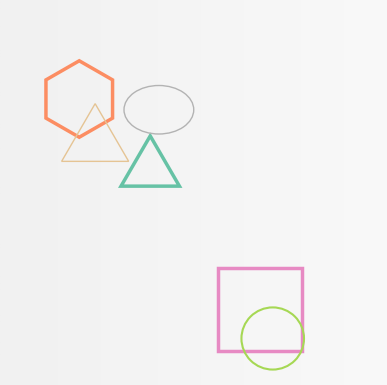[{"shape": "triangle", "thickness": 2.5, "radius": 0.44, "center": [0.388, 0.56]}, {"shape": "hexagon", "thickness": 2.5, "radius": 0.5, "center": [0.205, 0.743]}, {"shape": "square", "thickness": 2.5, "radius": 0.54, "center": [0.671, 0.195]}, {"shape": "circle", "thickness": 1.5, "radius": 0.4, "center": [0.704, 0.121]}, {"shape": "triangle", "thickness": 1, "radius": 0.5, "center": [0.246, 0.631]}, {"shape": "oval", "thickness": 1, "radius": 0.45, "center": [0.41, 0.715]}]